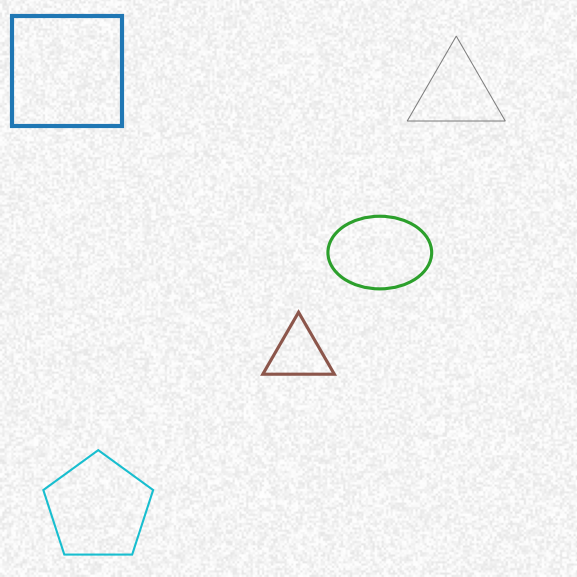[{"shape": "square", "thickness": 2, "radius": 0.47, "center": [0.116, 0.876]}, {"shape": "oval", "thickness": 1.5, "radius": 0.45, "center": [0.658, 0.562]}, {"shape": "triangle", "thickness": 1.5, "radius": 0.36, "center": [0.517, 0.387]}, {"shape": "triangle", "thickness": 0.5, "radius": 0.49, "center": [0.79, 0.839]}, {"shape": "pentagon", "thickness": 1, "radius": 0.5, "center": [0.17, 0.12]}]